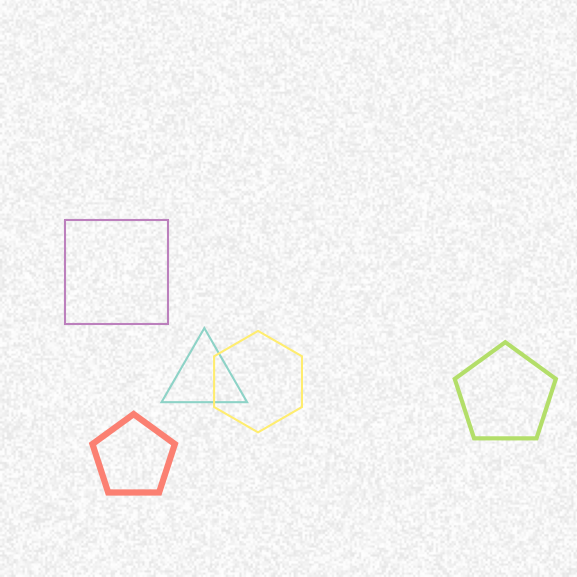[{"shape": "triangle", "thickness": 1, "radius": 0.43, "center": [0.354, 0.345]}, {"shape": "pentagon", "thickness": 3, "radius": 0.38, "center": [0.231, 0.207]}, {"shape": "pentagon", "thickness": 2, "radius": 0.46, "center": [0.875, 0.315]}, {"shape": "square", "thickness": 1, "radius": 0.45, "center": [0.202, 0.528]}, {"shape": "hexagon", "thickness": 1, "radius": 0.44, "center": [0.447, 0.338]}]